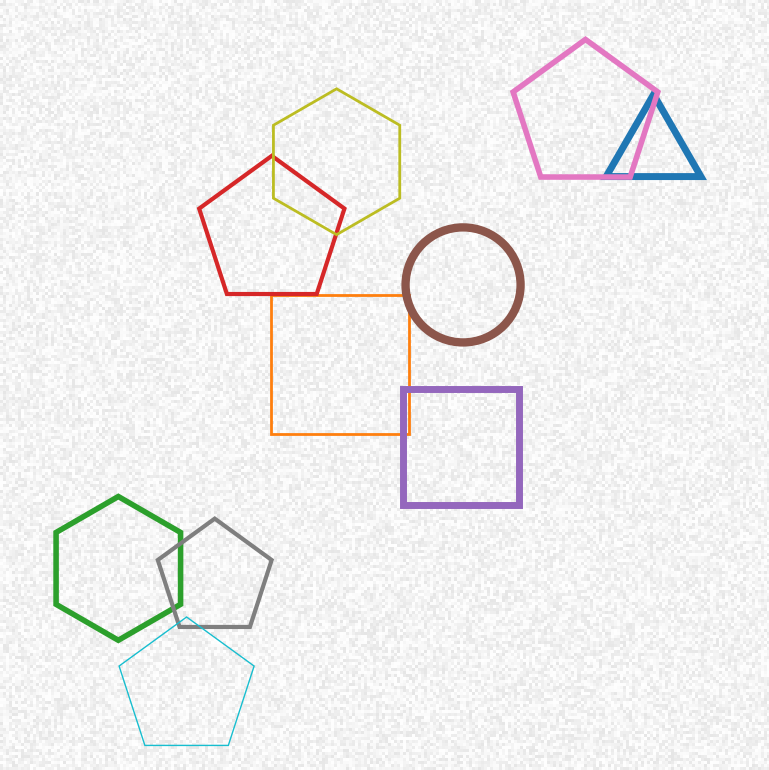[{"shape": "triangle", "thickness": 2.5, "radius": 0.36, "center": [0.849, 0.806]}, {"shape": "square", "thickness": 1, "radius": 0.45, "center": [0.442, 0.527]}, {"shape": "hexagon", "thickness": 2, "radius": 0.47, "center": [0.154, 0.262]}, {"shape": "pentagon", "thickness": 1.5, "radius": 0.5, "center": [0.353, 0.698]}, {"shape": "square", "thickness": 2.5, "radius": 0.37, "center": [0.599, 0.42]}, {"shape": "circle", "thickness": 3, "radius": 0.37, "center": [0.601, 0.63]}, {"shape": "pentagon", "thickness": 2, "radius": 0.49, "center": [0.76, 0.85]}, {"shape": "pentagon", "thickness": 1.5, "radius": 0.39, "center": [0.279, 0.249]}, {"shape": "hexagon", "thickness": 1, "radius": 0.47, "center": [0.437, 0.79]}, {"shape": "pentagon", "thickness": 0.5, "radius": 0.46, "center": [0.242, 0.107]}]